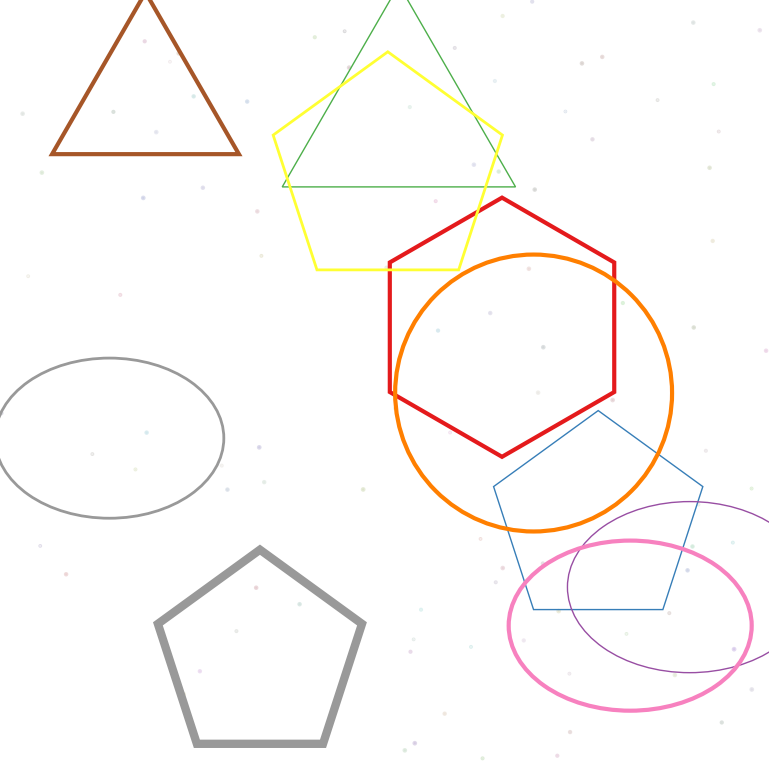[{"shape": "hexagon", "thickness": 1.5, "radius": 0.84, "center": [0.652, 0.575]}, {"shape": "pentagon", "thickness": 0.5, "radius": 0.71, "center": [0.777, 0.324]}, {"shape": "triangle", "thickness": 0.5, "radius": 0.87, "center": [0.518, 0.845]}, {"shape": "oval", "thickness": 0.5, "radius": 0.79, "center": [0.896, 0.237]}, {"shape": "circle", "thickness": 1.5, "radius": 0.9, "center": [0.693, 0.49]}, {"shape": "pentagon", "thickness": 1, "radius": 0.78, "center": [0.504, 0.776]}, {"shape": "triangle", "thickness": 1.5, "radius": 0.7, "center": [0.189, 0.87]}, {"shape": "oval", "thickness": 1.5, "radius": 0.79, "center": [0.818, 0.187]}, {"shape": "oval", "thickness": 1, "radius": 0.74, "center": [0.142, 0.431]}, {"shape": "pentagon", "thickness": 3, "radius": 0.7, "center": [0.338, 0.147]}]